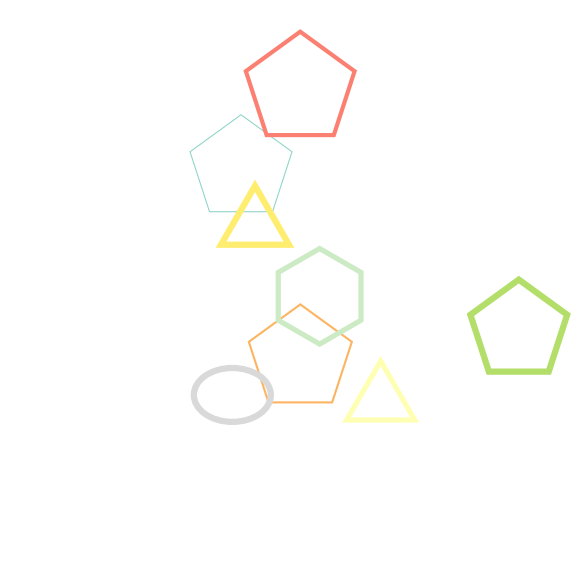[{"shape": "pentagon", "thickness": 0.5, "radius": 0.46, "center": [0.417, 0.708]}, {"shape": "triangle", "thickness": 2.5, "radius": 0.34, "center": [0.659, 0.306]}, {"shape": "pentagon", "thickness": 2, "radius": 0.49, "center": [0.52, 0.845]}, {"shape": "pentagon", "thickness": 1, "radius": 0.47, "center": [0.52, 0.378]}, {"shape": "pentagon", "thickness": 3, "radius": 0.44, "center": [0.898, 0.427]}, {"shape": "oval", "thickness": 3, "radius": 0.33, "center": [0.402, 0.315]}, {"shape": "hexagon", "thickness": 2.5, "radius": 0.41, "center": [0.553, 0.486]}, {"shape": "triangle", "thickness": 3, "radius": 0.34, "center": [0.442, 0.609]}]